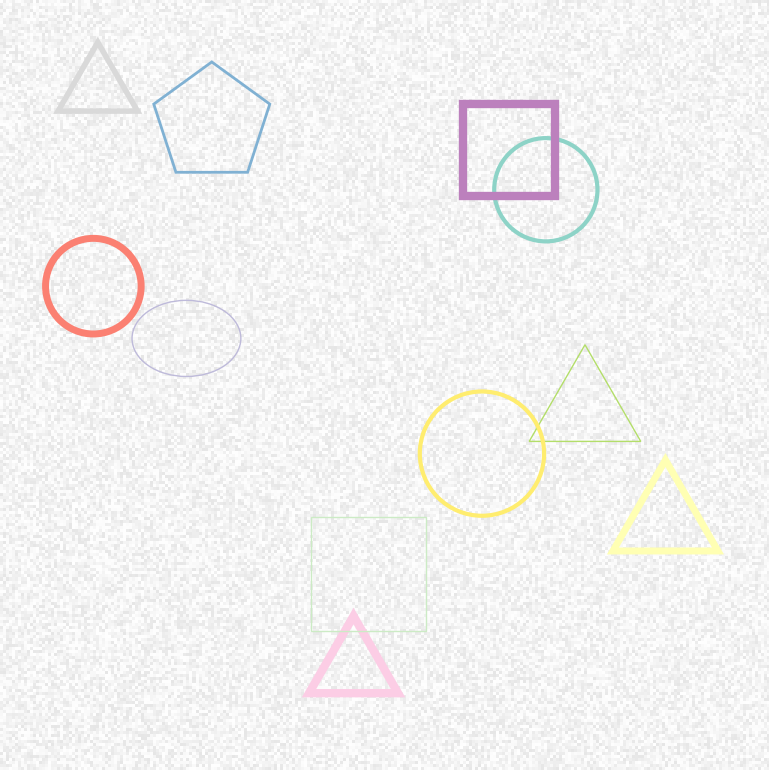[{"shape": "circle", "thickness": 1.5, "radius": 0.34, "center": [0.709, 0.754]}, {"shape": "triangle", "thickness": 2.5, "radius": 0.39, "center": [0.864, 0.324]}, {"shape": "oval", "thickness": 0.5, "radius": 0.35, "center": [0.242, 0.561]}, {"shape": "circle", "thickness": 2.5, "radius": 0.31, "center": [0.121, 0.628]}, {"shape": "pentagon", "thickness": 1, "radius": 0.4, "center": [0.275, 0.84]}, {"shape": "triangle", "thickness": 0.5, "radius": 0.42, "center": [0.76, 0.469]}, {"shape": "triangle", "thickness": 3, "radius": 0.33, "center": [0.459, 0.133]}, {"shape": "triangle", "thickness": 2, "radius": 0.3, "center": [0.127, 0.886]}, {"shape": "square", "thickness": 3, "radius": 0.3, "center": [0.661, 0.806]}, {"shape": "square", "thickness": 0.5, "radius": 0.37, "center": [0.479, 0.255]}, {"shape": "circle", "thickness": 1.5, "radius": 0.4, "center": [0.626, 0.411]}]